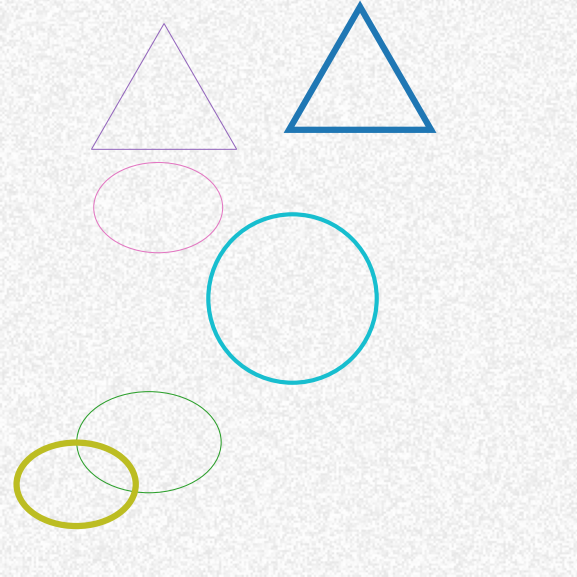[{"shape": "triangle", "thickness": 3, "radius": 0.71, "center": [0.623, 0.845]}, {"shape": "oval", "thickness": 0.5, "radius": 0.63, "center": [0.258, 0.233]}, {"shape": "triangle", "thickness": 0.5, "radius": 0.73, "center": [0.284, 0.813]}, {"shape": "oval", "thickness": 0.5, "radius": 0.56, "center": [0.274, 0.64]}, {"shape": "oval", "thickness": 3, "radius": 0.52, "center": [0.132, 0.16]}, {"shape": "circle", "thickness": 2, "radius": 0.73, "center": [0.507, 0.482]}]